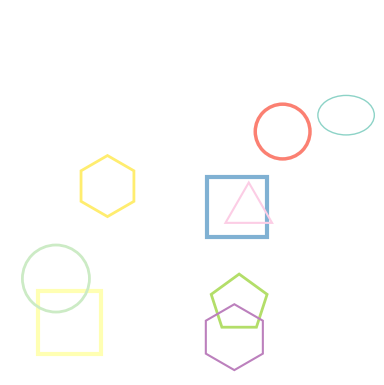[{"shape": "oval", "thickness": 1, "radius": 0.37, "center": [0.899, 0.701]}, {"shape": "square", "thickness": 3, "radius": 0.41, "center": [0.181, 0.163]}, {"shape": "circle", "thickness": 2.5, "radius": 0.36, "center": [0.734, 0.658]}, {"shape": "square", "thickness": 3, "radius": 0.39, "center": [0.616, 0.462]}, {"shape": "pentagon", "thickness": 2, "radius": 0.38, "center": [0.621, 0.212]}, {"shape": "triangle", "thickness": 1.5, "radius": 0.35, "center": [0.646, 0.456]}, {"shape": "hexagon", "thickness": 1.5, "radius": 0.43, "center": [0.609, 0.124]}, {"shape": "circle", "thickness": 2, "radius": 0.44, "center": [0.145, 0.277]}, {"shape": "hexagon", "thickness": 2, "radius": 0.4, "center": [0.279, 0.517]}]